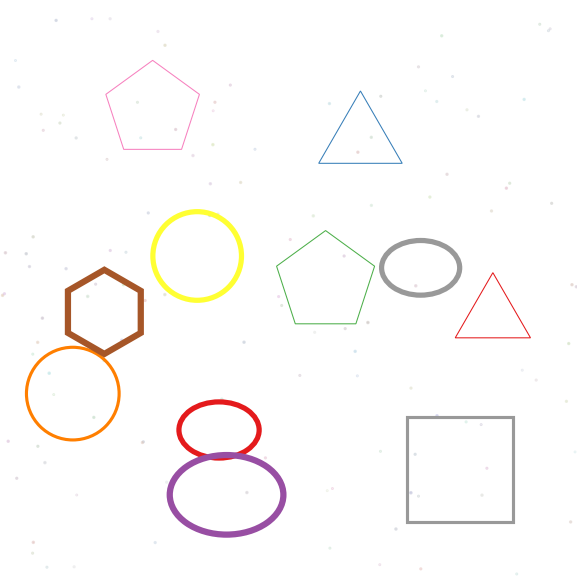[{"shape": "triangle", "thickness": 0.5, "radius": 0.38, "center": [0.853, 0.452]}, {"shape": "oval", "thickness": 2.5, "radius": 0.35, "center": [0.379, 0.255]}, {"shape": "triangle", "thickness": 0.5, "radius": 0.42, "center": [0.624, 0.758]}, {"shape": "pentagon", "thickness": 0.5, "radius": 0.45, "center": [0.564, 0.511]}, {"shape": "oval", "thickness": 3, "radius": 0.49, "center": [0.392, 0.142]}, {"shape": "circle", "thickness": 1.5, "radius": 0.4, "center": [0.126, 0.318]}, {"shape": "circle", "thickness": 2.5, "radius": 0.38, "center": [0.341, 0.556]}, {"shape": "hexagon", "thickness": 3, "radius": 0.36, "center": [0.181, 0.459]}, {"shape": "pentagon", "thickness": 0.5, "radius": 0.43, "center": [0.264, 0.809]}, {"shape": "square", "thickness": 1.5, "radius": 0.46, "center": [0.796, 0.186]}, {"shape": "oval", "thickness": 2.5, "radius": 0.34, "center": [0.728, 0.535]}]